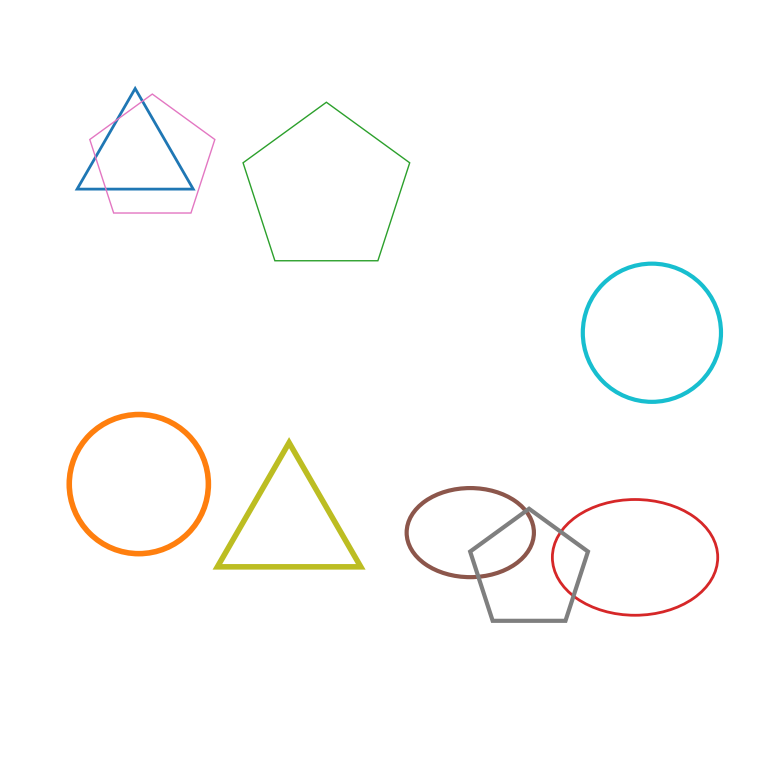[{"shape": "triangle", "thickness": 1, "radius": 0.44, "center": [0.176, 0.798]}, {"shape": "circle", "thickness": 2, "radius": 0.45, "center": [0.18, 0.371]}, {"shape": "pentagon", "thickness": 0.5, "radius": 0.57, "center": [0.424, 0.753]}, {"shape": "oval", "thickness": 1, "radius": 0.54, "center": [0.825, 0.276]}, {"shape": "oval", "thickness": 1.5, "radius": 0.41, "center": [0.611, 0.308]}, {"shape": "pentagon", "thickness": 0.5, "radius": 0.43, "center": [0.198, 0.792]}, {"shape": "pentagon", "thickness": 1.5, "radius": 0.4, "center": [0.687, 0.259]}, {"shape": "triangle", "thickness": 2, "radius": 0.54, "center": [0.375, 0.318]}, {"shape": "circle", "thickness": 1.5, "radius": 0.45, "center": [0.847, 0.568]}]